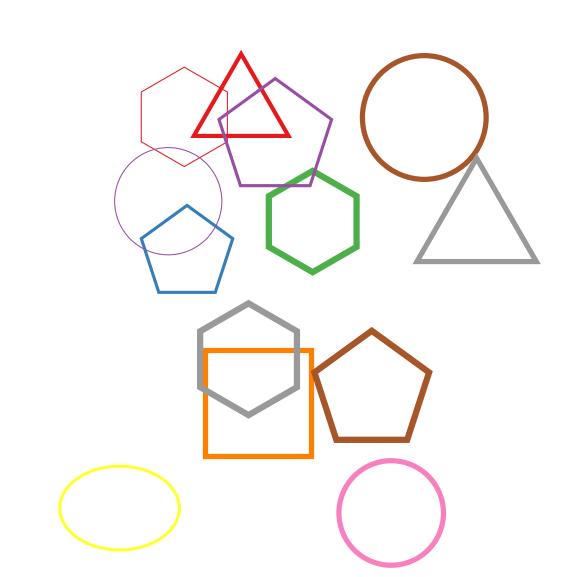[{"shape": "hexagon", "thickness": 0.5, "radius": 0.43, "center": [0.319, 0.797]}, {"shape": "triangle", "thickness": 2, "radius": 0.47, "center": [0.418, 0.811]}, {"shape": "pentagon", "thickness": 1.5, "radius": 0.42, "center": [0.324, 0.56]}, {"shape": "hexagon", "thickness": 3, "radius": 0.44, "center": [0.541, 0.615]}, {"shape": "pentagon", "thickness": 1.5, "radius": 0.51, "center": [0.477, 0.761]}, {"shape": "circle", "thickness": 0.5, "radius": 0.46, "center": [0.291, 0.651]}, {"shape": "square", "thickness": 2.5, "radius": 0.46, "center": [0.447, 0.301]}, {"shape": "oval", "thickness": 1.5, "radius": 0.52, "center": [0.207, 0.119]}, {"shape": "circle", "thickness": 2.5, "radius": 0.54, "center": [0.735, 0.796]}, {"shape": "pentagon", "thickness": 3, "radius": 0.52, "center": [0.644, 0.322]}, {"shape": "circle", "thickness": 2.5, "radius": 0.45, "center": [0.677, 0.111]}, {"shape": "triangle", "thickness": 2.5, "radius": 0.6, "center": [0.825, 0.606]}, {"shape": "hexagon", "thickness": 3, "radius": 0.48, "center": [0.43, 0.377]}]